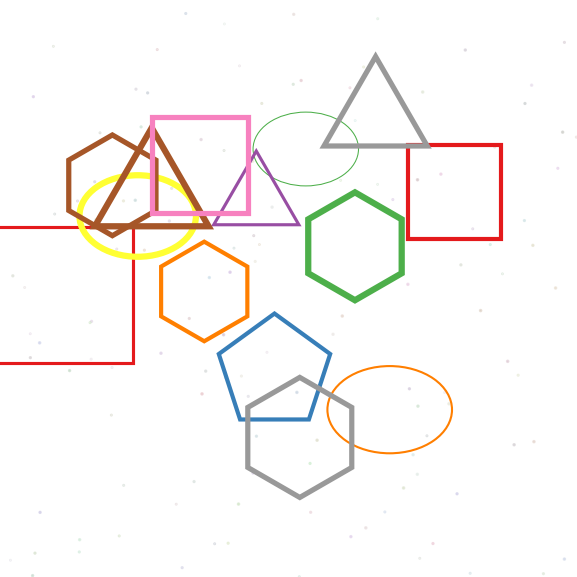[{"shape": "square", "thickness": 1.5, "radius": 0.59, "center": [0.113, 0.489]}, {"shape": "square", "thickness": 2, "radius": 0.4, "center": [0.787, 0.666]}, {"shape": "pentagon", "thickness": 2, "radius": 0.51, "center": [0.475, 0.355]}, {"shape": "hexagon", "thickness": 3, "radius": 0.47, "center": [0.615, 0.573]}, {"shape": "oval", "thickness": 0.5, "radius": 0.46, "center": [0.53, 0.741]}, {"shape": "triangle", "thickness": 1.5, "radius": 0.43, "center": [0.444, 0.653]}, {"shape": "oval", "thickness": 1, "radius": 0.54, "center": [0.675, 0.29]}, {"shape": "hexagon", "thickness": 2, "radius": 0.43, "center": [0.354, 0.494]}, {"shape": "oval", "thickness": 3, "radius": 0.5, "center": [0.238, 0.625]}, {"shape": "hexagon", "thickness": 2.5, "radius": 0.44, "center": [0.195, 0.678]}, {"shape": "triangle", "thickness": 3, "radius": 0.57, "center": [0.263, 0.664]}, {"shape": "square", "thickness": 2.5, "radius": 0.42, "center": [0.346, 0.714]}, {"shape": "hexagon", "thickness": 2.5, "radius": 0.52, "center": [0.519, 0.242]}, {"shape": "triangle", "thickness": 2.5, "radius": 0.52, "center": [0.65, 0.798]}]